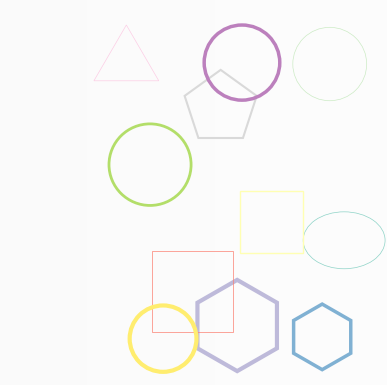[{"shape": "oval", "thickness": 0.5, "radius": 0.53, "center": [0.888, 0.376]}, {"shape": "square", "thickness": 1, "radius": 0.41, "center": [0.701, 0.423]}, {"shape": "hexagon", "thickness": 3, "radius": 0.59, "center": [0.612, 0.155]}, {"shape": "square", "thickness": 0.5, "radius": 0.52, "center": [0.496, 0.243]}, {"shape": "hexagon", "thickness": 2.5, "radius": 0.43, "center": [0.831, 0.125]}, {"shape": "circle", "thickness": 2, "radius": 0.53, "center": [0.387, 0.572]}, {"shape": "triangle", "thickness": 0.5, "radius": 0.48, "center": [0.326, 0.838]}, {"shape": "pentagon", "thickness": 1.5, "radius": 0.49, "center": [0.569, 0.721]}, {"shape": "circle", "thickness": 2.5, "radius": 0.49, "center": [0.624, 0.837]}, {"shape": "circle", "thickness": 0.5, "radius": 0.48, "center": [0.851, 0.834]}, {"shape": "circle", "thickness": 3, "radius": 0.43, "center": [0.421, 0.12]}]